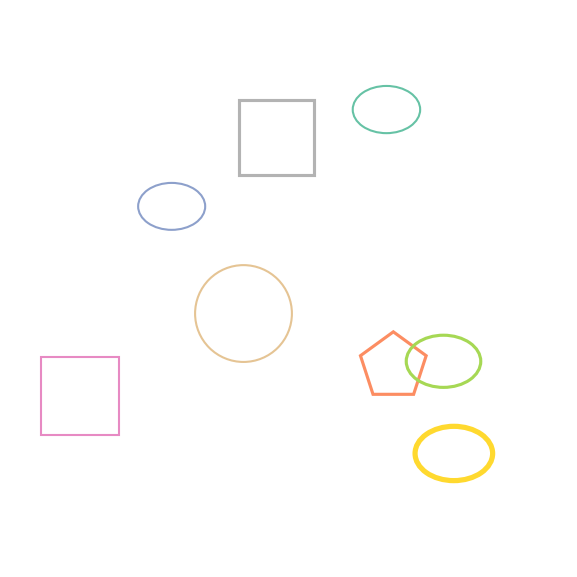[{"shape": "oval", "thickness": 1, "radius": 0.29, "center": [0.669, 0.809]}, {"shape": "pentagon", "thickness": 1.5, "radius": 0.3, "center": [0.681, 0.365]}, {"shape": "oval", "thickness": 1, "radius": 0.29, "center": [0.297, 0.642]}, {"shape": "square", "thickness": 1, "radius": 0.34, "center": [0.139, 0.314]}, {"shape": "oval", "thickness": 1.5, "radius": 0.32, "center": [0.768, 0.374]}, {"shape": "oval", "thickness": 2.5, "radius": 0.34, "center": [0.786, 0.214]}, {"shape": "circle", "thickness": 1, "radius": 0.42, "center": [0.422, 0.456]}, {"shape": "square", "thickness": 1.5, "radius": 0.32, "center": [0.479, 0.76]}]